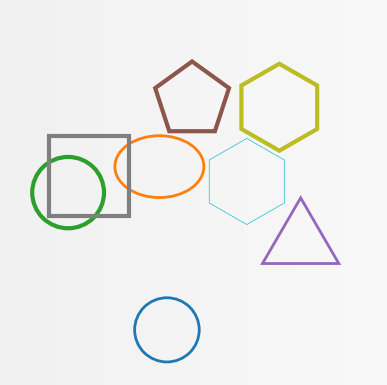[{"shape": "circle", "thickness": 2, "radius": 0.42, "center": [0.431, 0.143]}, {"shape": "oval", "thickness": 2, "radius": 0.57, "center": [0.411, 0.567]}, {"shape": "circle", "thickness": 3, "radius": 0.46, "center": [0.176, 0.5]}, {"shape": "triangle", "thickness": 2, "radius": 0.57, "center": [0.776, 0.372]}, {"shape": "pentagon", "thickness": 3, "radius": 0.5, "center": [0.496, 0.74]}, {"shape": "square", "thickness": 3, "radius": 0.52, "center": [0.23, 0.543]}, {"shape": "hexagon", "thickness": 3, "radius": 0.56, "center": [0.721, 0.721]}, {"shape": "hexagon", "thickness": 0.5, "radius": 0.56, "center": [0.637, 0.529]}]